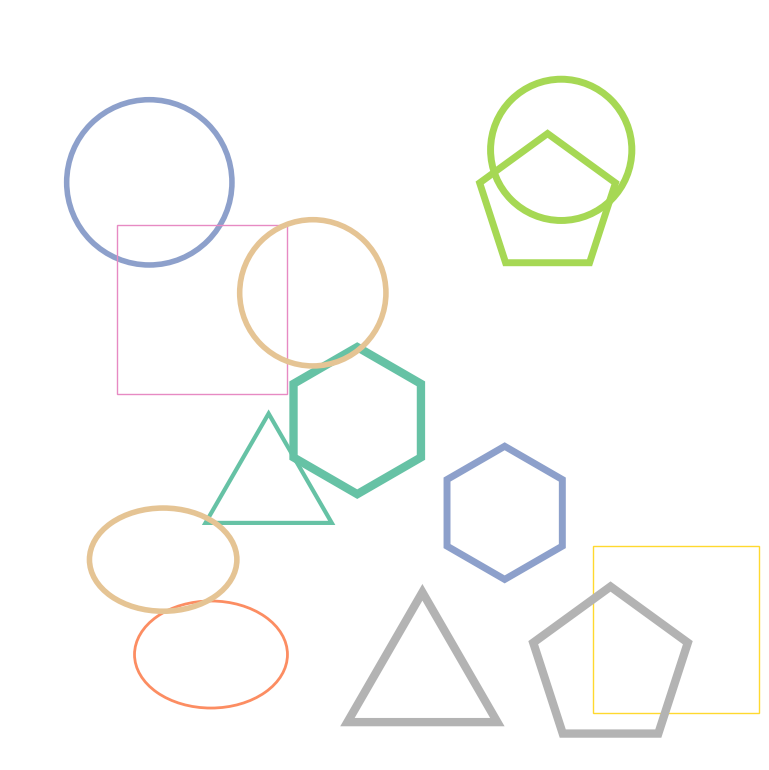[{"shape": "triangle", "thickness": 1.5, "radius": 0.47, "center": [0.349, 0.368]}, {"shape": "hexagon", "thickness": 3, "radius": 0.48, "center": [0.464, 0.454]}, {"shape": "oval", "thickness": 1, "radius": 0.5, "center": [0.274, 0.15]}, {"shape": "circle", "thickness": 2, "radius": 0.54, "center": [0.194, 0.763]}, {"shape": "hexagon", "thickness": 2.5, "radius": 0.43, "center": [0.655, 0.334]}, {"shape": "square", "thickness": 0.5, "radius": 0.55, "center": [0.262, 0.598]}, {"shape": "circle", "thickness": 2.5, "radius": 0.46, "center": [0.729, 0.805]}, {"shape": "pentagon", "thickness": 2.5, "radius": 0.46, "center": [0.711, 0.734]}, {"shape": "square", "thickness": 0.5, "radius": 0.54, "center": [0.878, 0.182]}, {"shape": "oval", "thickness": 2, "radius": 0.48, "center": [0.212, 0.273]}, {"shape": "circle", "thickness": 2, "radius": 0.47, "center": [0.406, 0.62]}, {"shape": "triangle", "thickness": 3, "radius": 0.56, "center": [0.549, 0.118]}, {"shape": "pentagon", "thickness": 3, "radius": 0.53, "center": [0.793, 0.133]}]